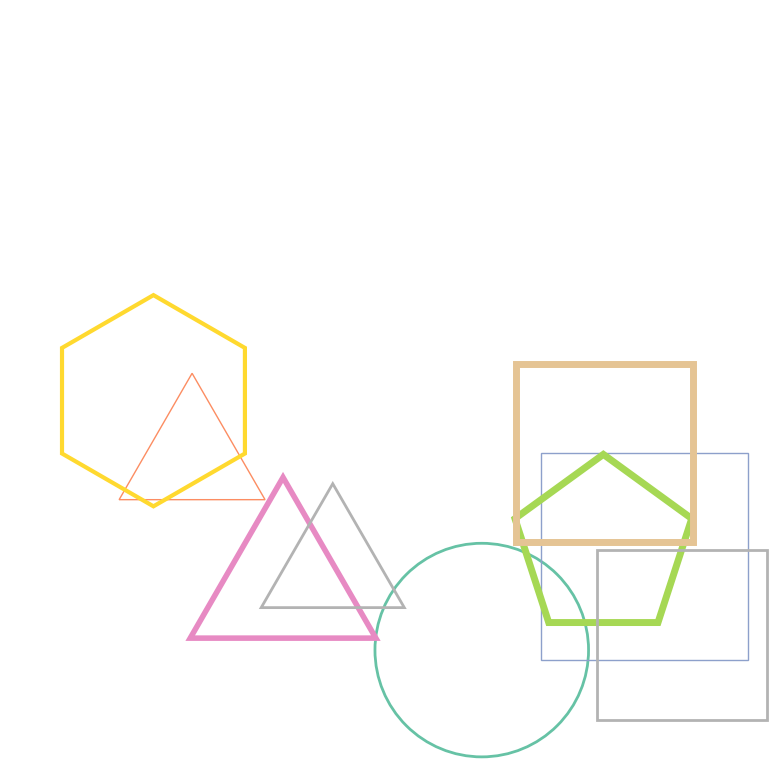[{"shape": "circle", "thickness": 1, "radius": 0.69, "center": [0.626, 0.156]}, {"shape": "triangle", "thickness": 0.5, "radius": 0.55, "center": [0.249, 0.406]}, {"shape": "square", "thickness": 0.5, "radius": 0.67, "center": [0.837, 0.277]}, {"shape": "triangle", "thickness": 2, "radius": 0.7, "center": [0.368, 0.241]}, {"shape": "pentagon", "thickness": 2.5, "radius": 0.6, "center": [0.784, 0.289]}, {"shape": "hexagon", "thickness": 1.5, "radius": 0.69, "center": [0.199, 0.48]}, {"shape": "square", "thickness": 2.5, "radius": 0.58, "center": [0.785, 0.411]}, {"shape": "triangle", "thickness": 1, "radius": 0.54, "center": [0.432, 0.265]}, {"shape": "square", "thickness": 1, "radius": 0.55, "center": [0.886, 0.176]}]